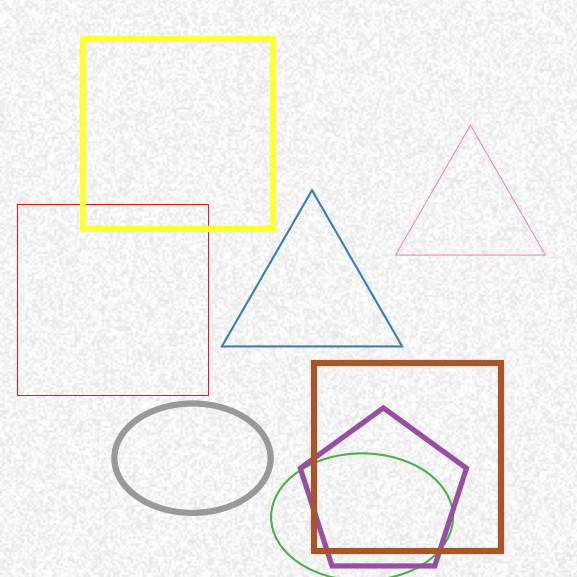[{"shape": "square", "thickness": 0.5, "radius": 0.83, "center": [0.195, 0.48]}, {"shape": "triangle", "thickness": 1, "radius": 0.9, "center": [0.54, 0.489]}, {"shape": "oval", "thickness": 1, "radius": 0.79, "center": [0.627, 0.104]}, {"shape": "pentagon", "thickness": 2.5, "radius": 0.76, "center": [0.664, 0.142]}, {"shape": "square", "thickness": 3, "radius": 0.82, "center": [0.307, 0.767]}, {"shape": "square", "thickness": 3, "radius": 0.81, "center": [0.706, 0.207]}, {"shape": "triangle", "thickness": 0.5, "radius": 0.75, "center": [0.815, 0.632]}, {"shape": "oval", "thickness": 3, "radius": 0.68, "center": [0.333, 0.206]}]